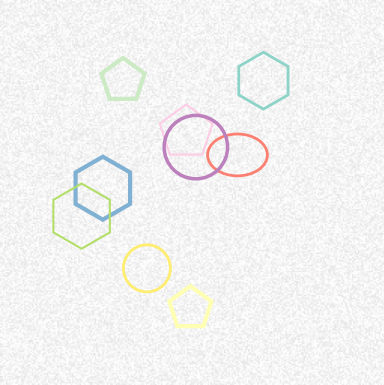[{"shape": "hexagon", "thickness": 2, "radius": 0.37, "center": [0.684, 0.79]}, {"shape": "pentagon", "thickness": 3, "radius": 0.29, "center": [0.494, 0.199]}, {"shape": "oval", "thickness": 2, "radius": 0.39, "center": [0.617, 0.598]}, {"shape": "hexagon", "thickness": 3, "radius": 0.41, "center": [0.267, 0.511]}, {"shape": "hexagon", "thickness": 1.5, "radius": 0.42, "center": [0.212, 0.439]}, {"shape": "pentagon", "thickness": 1.5, "radius": 0.36, "center": [0.483, 0.657]}, {"shape": "circle", "thickness": 2.5, "radius": 0.41, "center": [0.509, 0.618]}, {"shape": "pentagon", "thickness": 3, "radius": 0.29, "center": [0.32, 0.791]}, {"shape": "circle", "thickness": 2, "radius": 0.31, "center": [0.382, 0.303]}]